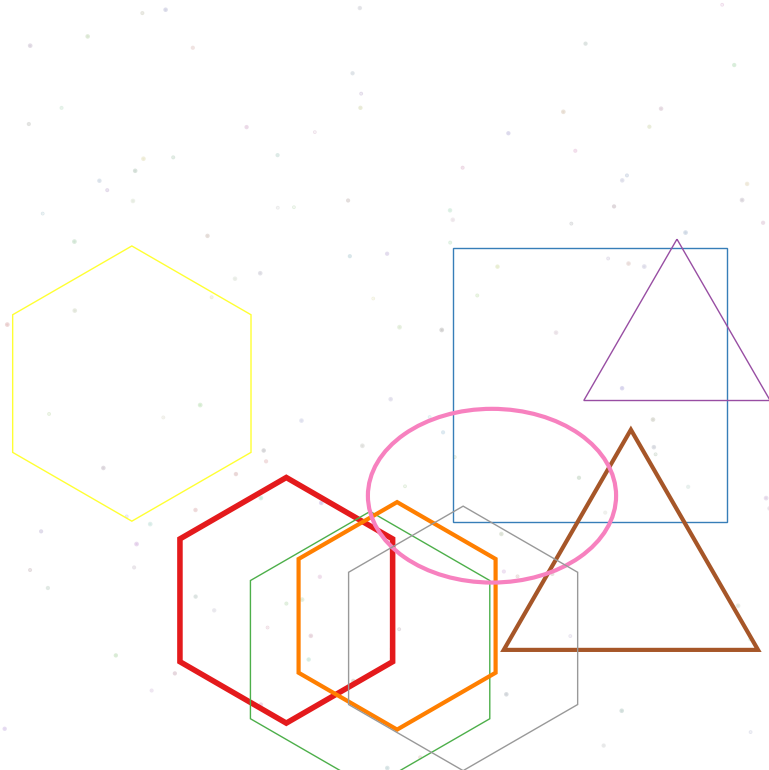[{"shape": "hexagon", "thickness": 2, "radius": 0.8, "center": [0.372, 0.22]}, {"shape": "square", "thickness": 0.5, "radius": 0.89, "center": [0.767, 0.5]}, {"shape": "hexagon", "thickness": 0.5, "radius": 0.9, "center": [0.481, 0.156]}, {"shape": "triangle", "thickness": 0.5, "radius": 0.7, "center": [0.879, 0.55]}, {"shape": "hexagon", "thickness": 1.5, "radius": 0.74, "center": [0.516, 0.2]}, {"shape": "hexagon", "thickness": 0.5, "radius": 0.89, "center": [0.171, 0.502]}, {"shape": "triangle", "thickness": 1.5, "radius": 0.95, "center": [0.819, 0.251]}, {"shape": "oval", "thickness": 1.5, "radius": 0.81, "center": [0.639, 0.356]}, {"shape": "hexagon", "thickness": 0.5, "radius": 0.86, "center": [0.601, 0.171]}]